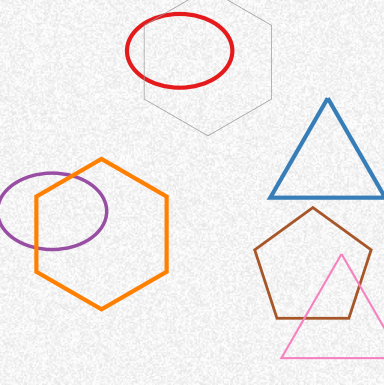[{"shape": "oval", "thickness": 3, "radius": 0.68, "center": [0.467, 0.868]}, {"shape": "triangle", "thickness": 3, "radius": 0.86, "center": [0.851, 0.573]}, {"shape": "oval", "thickness": 2.5, "radius": 0.71, "center": [0.135, 0.451]}, {"shape": "hexagon", "thickness": 3, "radius": 0.98, "center": [0.264, 0.392]}, {"shape": "pentagon", "thickness": 2, "radius": 0.79, "center": [0.813, 0.302]}, {"shape": "triangle", "thickness": 1.5, "radius": 0.9, "center": [0.887, 0.16]}, {"shape": "hexagon", "thickness": 0.5, "radius": 0.96, "center": [0.54, 0.838]}]